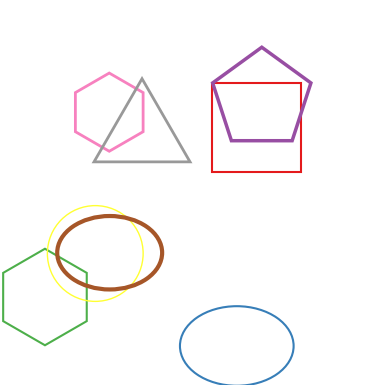[{"shape": "square", "thickness": 1.5, "radius": 0.57, "center": [0.666, 0.669]}, {"shape": "oval", "thickness": 1.5, "radius": 0.74, "center": [0.615, 0.101]}, {"shape": "hexagon", "thickness": 1.5, "radius": 0.63, "center": [0.117, 0.229]}, {"shape": "pentagon", "thickness": 2.5, "radius": 0.67, "center": [0.68, 0.743]}, {"shape": "circle", "thickness": 1, "radius": 0.62, "center": [0.247, 0.342]}, {"shape": "oval", "thickness": 3, "radius": 0.68, "center": [0.285, 0.344]}, {"shape": "hexagon", "thickness": 2, "radius": 0.51, "center": [0.284, 0.709]}, {"shape": "triangle", "thickness": 2, "radius": 0.72, "center": [0.369, 0.652]}]